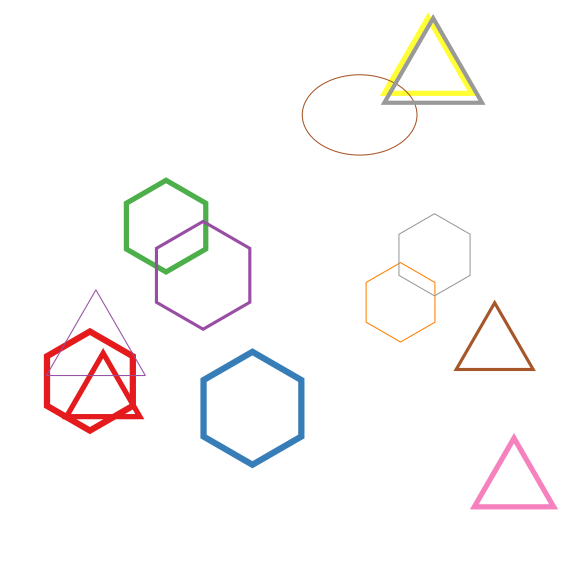[{"shape": "hexagon", "thickness": 3, "radius": 0.43, "center": [0.156, 0.339]}, {"shape": "triangle", "thickness": 2.5, "radius": 0.37, "center": [0.179, 0.314]}, {"shape": "hexagon", "thickness": 3, "radius": 0.49, "center": [0.437, 0.292]}, {"shape": "hexagon", "thickness": 2.5, "radius": 0.4, "center": [0.288, 0.608]}, {"shape": "triangle", "thickness": 0.5, "radius": 0.49, "center": [0.166, 0.398]}, {"shape": "hexagon", "thickness": 1.5, "radius": 0.47, "center": [0.352, 0.522]}, {"shape": "hexagon", "thickness": 0.5, "radius": 0.34, "center": [0.694, 0.476]}, {"shape": "triangle", "thickness": 2.5, "radius": 0.44, "center": [0.741, 0.881]}, {"shape": "oval", "thickness": 0.5, "radius": 0.5, "center": [0.623, 0.8]}, {"shape": "triangle", "thickness": 1.5, "radius": 0.38, "center": [0.857, 0.398]}, {"shape": "triangle", "thickness": 2.5, "radius": 0.4, "center": [0.89, 0.161]}, {"shape": "triangle", "thickness": 2, "radius": 0.49, "center": [0.75, 0.87]}, {"shape": "hexagon", "thickness": 0.5, "radius": 0.36, "center": [0.752, 0.558]}]